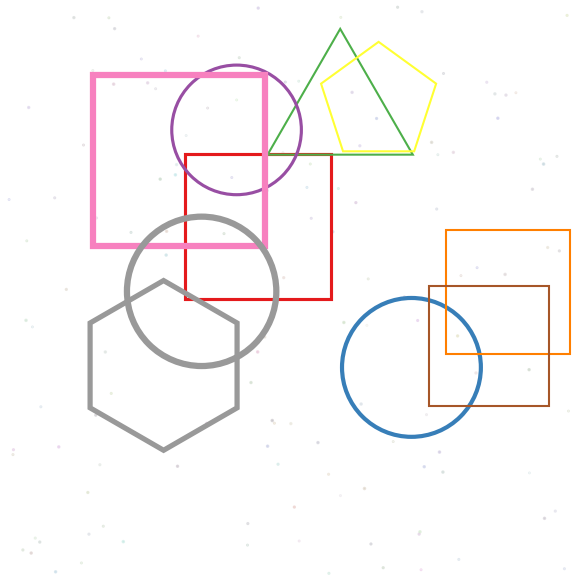[{"shape": "square", "thickness": 1.5, "radius": 0.63, "center": [0.447, 0.607]}, {"shape": "circle", "thickness": 2, "radius": 0.6, "center": [0.712, 0.363]}, {"shape": "triangle", "thickness": 1, "radius": 0.73, "center": [0.589, 0.804]}, {"shape": "circle", "thickness": 1.5, "radius": 0.56, "center": [0.41, 0.774]}, {"shape": "square", "thickness": 1, "radius": 0.54, "center": [0.88, 0.493]}, {"shape": "pentagon", "thickness": 1, "radius": 0.52, "center": [0.656, 0.822]}, {"shape": "square", "thickness": 1, "radius": 0.52, "center": [0.847, 0.399]}, {"shape": "square", "thickness": 3, "radius": 0.74, "center": [0.31, 0.721]}, {"shape": "circle", "thickness": 3, "radius": 0.65, "center": [0.349, 0.495]}, {"shape": "hexagon", "thickness": 2.5, "radius": 0.73, "center": [0.283, 0.366]}]